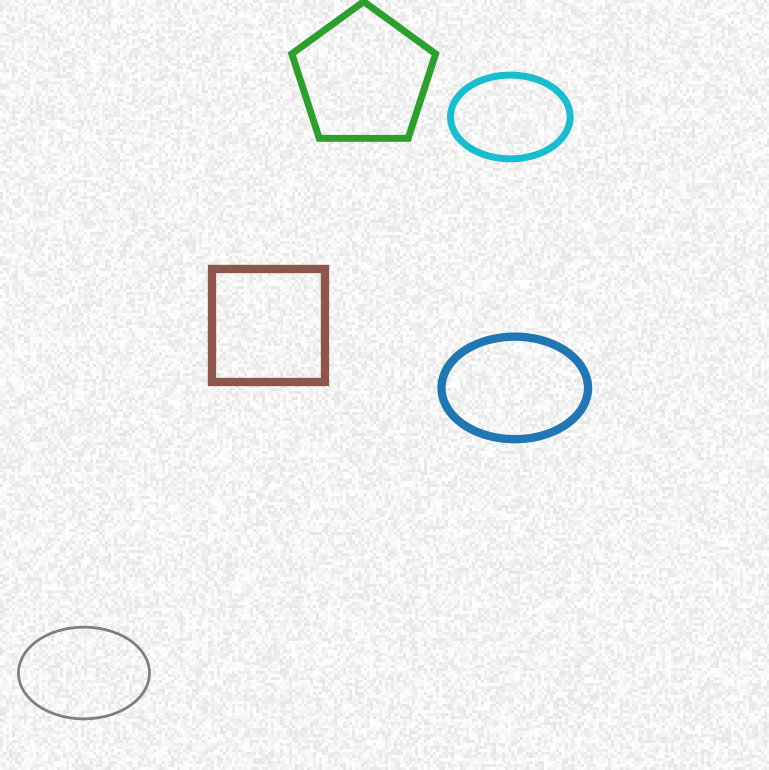[{"shape": "oval", "thickness": 3, "radius": 0.48, "center": [0.669, 0.496]}, {"shape": "pentagon", "thickness": 2.5, "radius": 0.49, "center": [0.472, 0.9]}, {"shape": "square", "thickness": 3, "radius": 0.37, "center": [0.348, 0.577]}, {"shape": "oval", "thickness": 1, "radius": 0.43, "center": [0.109, 0.126]}, {"shape": "oval", "thickness": 2.5, "radius": 0.39, "center": [0.663, 0.848]}]